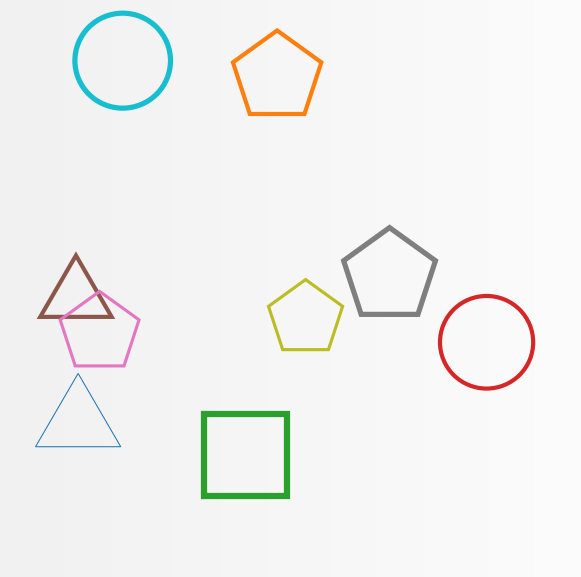[{"shape": "triangle", "thickness": 0.5, "radius": 0.42, "center": [0.134, 0.268]}, {"shape": "pentagon", "thickness": 2, "radius": 0.4, "center": [0.477, 0.866]}, {"shape": "square", "thickness": 3, "radius": 0.36, "center": [0.423, 0.211]}, {"shape": "circle", "thickness": 2, "radius": 0.4, "center": [0.837, 0.406]}, {"shape": "triangle", "thickness": 2, "radius": 0.35, "center": [0.131, 0.486]}, {"shape": "pentagon", "thickness": 1.5, "radius": 0.36, "center": [0.171, 0.423]}, {"shape": "pentagon", "thickness": 2.5, "radius": 0.42, "center": [0.67, 0.522]}, {"shape": "pentagon", "thickness": 1.5, "radius": 0.34, "center": [0.526, 0.448]}, {"shape": "circle", "thickness": 2.5, "radius": 0.41, "center": [0.211, 0.894]}]